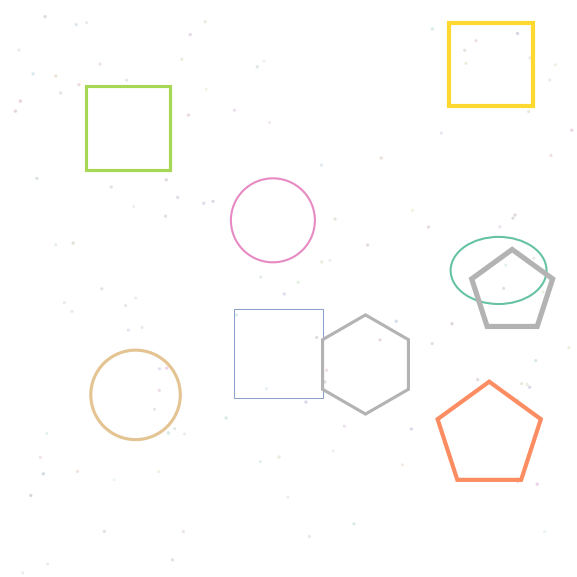[{"shape": "oval", "thickness": 1, "radius": 0.42, "center": [0.863, 0.531]}, {"shape": "pentagon", "thickness": 2, "radius": 0.47, "center": [0.847, 0.244]}, {"shape": "square", "thickness": 0.5, "radius": 0.38, "center": [0.482, 0.387]}, {"shape": "circle", "thickness": 1, "radius": 0.36, "center": [0.473, 0.618]}, {"shape": "square", "thickness": 1.5, "radius": 0.36, "center": [0.222, 0.778]}, {"shape": "square", "thickness": 2, "radius": 0.36, "center": [0.85, 0.888]}, {"shape": "circle", "thickness": 1.5, "radius": 0.39, "center": [0.235, 0.315]}, {"shape": "pentagon", "thickness": 2.5, "radius": 0.37, "center": [0.887, 0.493]}, {"shape": "hexagon", "thickness": 1.5, "radius": 0.43, "center": [0.633, 0.368]}]